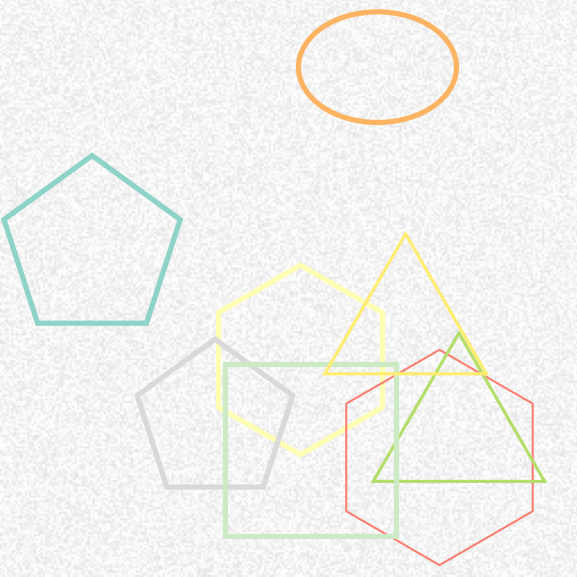[{"shape": "pentagon", "thickness": 2.5, "radius": 0.8, "center": [0.159, 0.569]}, {"shape": "hexagon", "thickness": 2.5, "radius": 0.82, "center": [0.52, 0.376]}, {"shape": "hexagon", "thickness": 1, "radius": 0.93, "center": [0.761, 0.207]}, {"shape": "oval", "thickness": 2.5, "radius": 0.68, "center": [0.654, 0.883]}, {"shape": "triangle", "thickness": 1.5, "radius": 0.86, "center": [0.795, 0.251]}, {"shape": "pentagon", "thickness": 2.5, "radius": 0.71, "center": [0.372, 0.27]}, {"shape": "square", "thickness": 2.5, "radius": 0.74, "center": [0.537, 0.22]}, {"shape": "triangle", "thickness": 1.5, "radius": 0.81, "center": [0.702, 0.433]}]